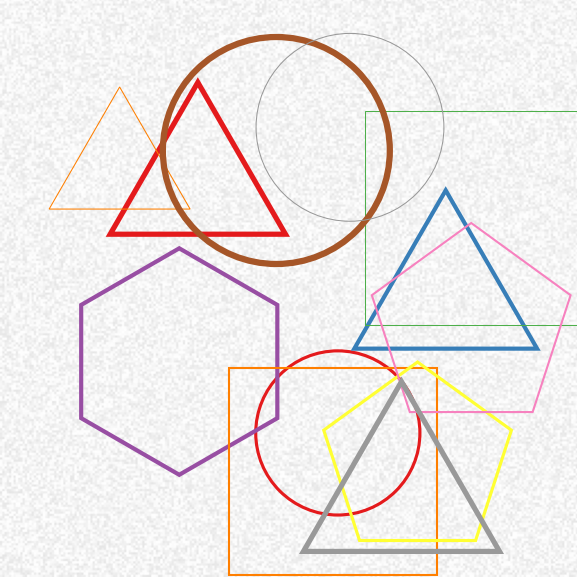[{"shape": "circle", "thickness": 1.5, "radius": 0.71, "center": [0.585, 0.249]}, {"shape": "triangle", "thickness": 2.5, "radius": 0.88, "center": [0.343, 0.681]}, {"shape": "triangle", "thickness": 2, "radius": 0.91, "center": [0.772, 0.487]}, {"shape": "square", "thickness": 0.5, "radius": 0.93, "center": [0.818, 0.621]}, {"shape": "hexagon", "thickness": 2, "radius": 0.98, "center": [0.31, 0.373]}, {"shape": "triangle", "thickness": 0.5, "radius": 0.7, "center": [0.207, 0.708]}, {"shape": "square", "thickness": 1, "radius": 0.9, "center": [0.577, 0.182]}, {"shape": "pentagon", "thickness": 1.5, "radius": 0.85, "center": [0.723, 0.201]}, {"shape": "circle", "thickness": 3, "radius": 0.98, "center": [0.479, 0.739]}, {"shape": "pentagon", "thickness": 1, "radius": 0.9, "center": [0.816, 0.432]}, {"shape": "circle", "thickness": 0.5, "radius": 0.81, "center": [0.606, 0.779]}, {"shape": "triangle", "thickness": 2.5, "radius": 0.98, "center": [0.695, 0.142]}]